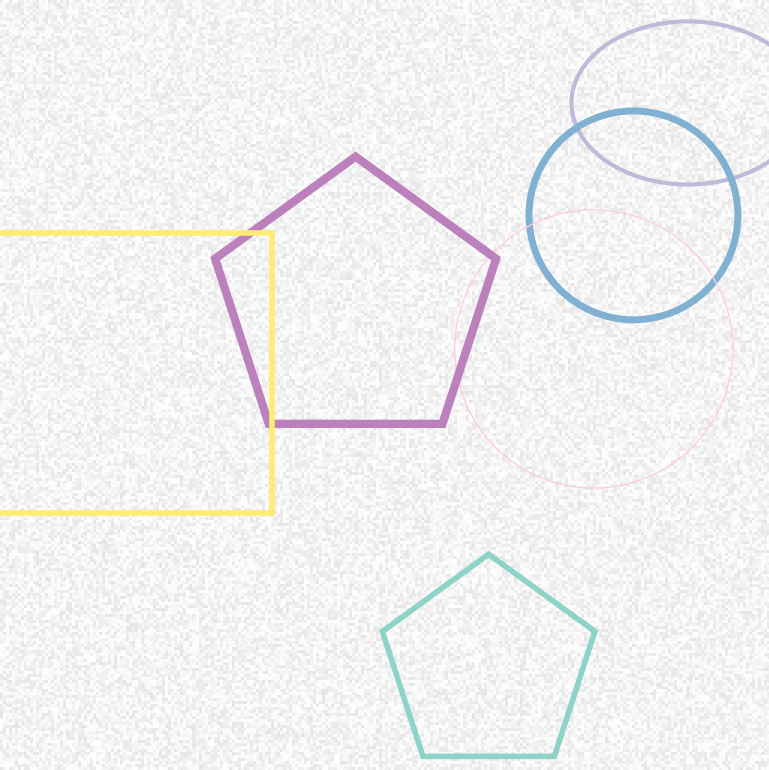[{"shape": "pentagon", "thickness": 2, "radius": 0.73, "center": [0.635, 0.135]}, {"shape": "oval", "thickness": 1.5, "radius": 0.76, "center": [0.893, 0.866]}, {"shape": "circle", "thickness": 2.5, "radius": 0.68, "center": [0.823, 0.72]}, {"shape": "circle", "thickness": 0.5, "radius": 0.9, "center": [0.771, 0.547]}, {"shape": "pentagon", "thickness": 3, "radius": 0.96, "center": [0.462, 0.605]}, {"shape": "square", "thickness": 2, "radius": 0.91, "center": [0.171, 0.516]}]